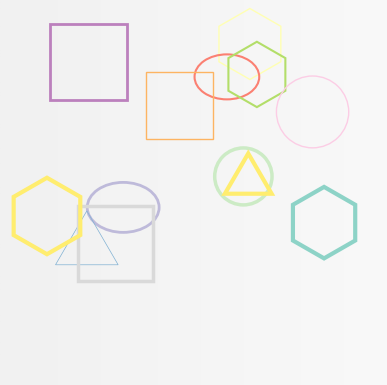[{"shape": "hexagon", "thickness": 3, "radius": 0.46, "center": [0.836, 0.422]}, {"shape": "hexagon", "thickness": 1, "radius": 0.46, "center": [0.645, 0.886]}, {"shape": "oval", "thickness": 2, "radius": 0.46, "center": [0.318, 0.461]}, {"shape": "oval", "thickness": 1.5, "radius": 0.42, "center": [0.586, 0.8]}, {"shape": "triangle", "thickness": 0.5, "radius": 0.47, "center": [0.224, 0.359]}, {"shape": "square", "thickness": 1, "radius": 0.44, "center": [0.463, 0.725]}, {"shape": "hexagon", "thickness": 1.5, "radius": 0.42, "center": [0.663, 0.807]}, {"shape": "circle", "thickness": 1, "radius": 0.47, "center": [0.807, 0.709]}, {"shape": "square", "thickness": 2.5, "radius": 0.49, "center": [0.297, 0.368]}, {"shape": "square", "thickness": 2, "radius": 0.49, "center": [0.229, 0.839]}, {"shape": "circle", "thickness": 2.5, "radius": 0.37, "center": [0.628, 0.542]}, {"shape": "hexagon", "thickness": 3, "radius": 0.5, "center": [0.121, 0.439]}, {"shape": "triangle", "thickness": 3, "radius": 0.35, "center": [0.641, 0.532]}]